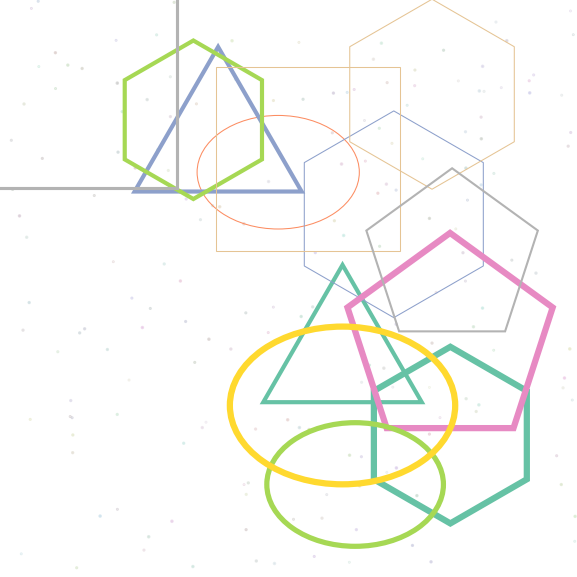[{"shape": "triangle", "thickness": 2, "radius": 0.79, "center": [0.593, 0.382]}, {"shape": "hexagon", "thickness": 3, "radius": 0.76, "center": [0.78, 0.246]}, {"shape": "oval", "thickness": 0.5, "radius": 0.7, "center": [0.482, 0.701]}, {"shape": "triangle", "thickness": 2, "radius": 0.83, "center": [0.378, 0.751]}, {"shape": "hexagon", "thickness": 0.5, "radius": 0.89, "center": [0.682, 0.628]}, {"shape": "pentagon", "thickness": 3, "radius": 0.93, "center": [0.779, 0.409]}, {"shape": "hexagon", "thickness": 2, "radius": 0.69, "center": [0.335, 0.792]}, {"shape": "oval", "thickness": 2.5, "radius": 0.76, "center": [0.615, 0.16]}, {"shape": "oval", "thickness": 3, "radius": 0.98, "center": [0.593, 0.297]}, {"shape": "square", "thickness": 0.5, "radius": 0.8, "center": [0.533, 0.724]}, {"shape": "hexagon", "thickness": 0.5, "radius": 0.82, "center": [0.748, 0.836]}, {"shape": "pentagon", "thickness": 1, "radius": 0.78, "center": [0.783, 0.552]}, {"shape": "square", "thickness": 1.5, "radius": 0.89, "center": [0.128, 0.851]}]